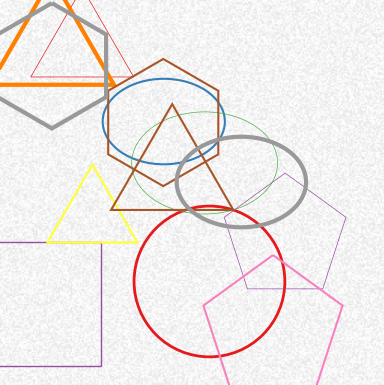[{"shape": "circle", "thickness": 2, "radius": 0.98, "center": [0.544, 0.269]}, {"shape": "triangle", "thickness": 0.5, "radius": 0.77, "center": [0.213, 0.877]}, {"shape": "oval", "thickness": 1.5, "radius": 0.79, "center": [0.425, 0.684]}, {"shape": "oval", "thickness": 0.5, "radius": 0.95, "center": [0.532, 0.577]}, {"shape": "pentagon", "thickness": 0.5, "radius": 0.83, "center": [0.74, 0.384]}, {"shape": "square", "thickness": 1, "radius": 0.81, "center": [0.102, 0.21]}, {"shape": "triangle", "thickness": 3, "radius": 0.93, "center": [0.135, 0.873]}, {"shape": "triangle", "thickness": 1.5, "radius": 0.67, "center": [0.24, 0.438]}, {"shape": "hexagon", "thickness": 1.5, "radius": 0.83, "center": [0.424, 0.682]}, {"shape": "triangle", "thickness": 1.5, "radius": 0.92, "center": [0.447, 0.546]}, {"shape": "pentagon", "thickness": 1.5, "radius": 0.95, "center": [0.709, 0.148]}, {"shape": "hexagon", "thickness": 3, "radius": 0.81, "center": [0.135, 0.829]}, {"shape": "oval", "thickness": 3, "radius": 0.84, "center": [0.627, 0.527]}]